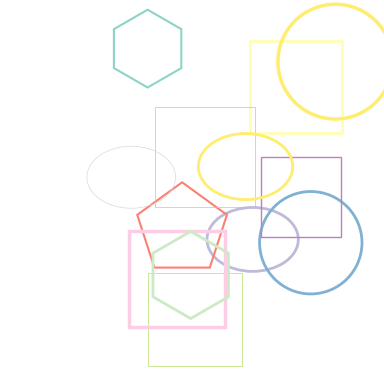[{"shape": "hexagon", "thickness": 1.5, "radius": 0.51, "center": [0.383, 0.874]}, {"shape": "square", "thickness": 2, "radius": 0.6, "center": [0.768, 0.775]}, {"shape": "oval", "thickness": 2, "radius": 0.59, "center": [0.656, 0.378]}, {"shape": "pentagon", "thickness": 1.5, "radius": 0.61, "center": [0.473, 0.404]}, {"shape": "circle", "thickness": 2, "radius": 0.67, "center": [0.807, 0.37]}, {"shape": "square", "thickness": 0.5, "radius": 0.65, "center": [0.532, 0.591]}, {"shape": "square", "thickness": 0.5, "radius": 0.61, "center": [0.507, 0.17]}, {"shape": "square", "thickness": 2.5, "radius": 0.62, "center": [0.461, 0.276]}, {"shape": "oval", "thickness": 0.5, "radius": 0.58, "center": [0.341, 0.54]}, {"shape": "square", "thickness": 1, "radius": 0.52, "center": [0.782, 0.488]}, {"shape": "hexagon", "thickness": 2, "radius": 0.57, "center": [0.495, 0.286]}, {"shape": "circle", "thickness": 2.5, "radius": 0.75, "center": [0.871, 0.84]}, {"shape": "oval", "thickness": 2, "radius": 0.61, "center": [0.638, 0.567]}]